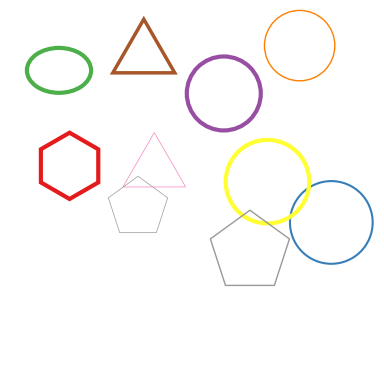[{"shape": "hexagon", "thickness": 3, "radius": 0.43, "center": [0.181, 0.569]}, {"shape": "circle", "thickness": 1.5, "radius": 0.54, "center": [0.861, 0.422]}, {"shape": "oval", "thickness": 3, "radius": 0.42, "center": [0.153, 0.817]}, {"shape": "circle", "thickness": 3, "radius": 0.48, "center": [0.581, 0.757]}, {"shape": "circle", "thickness": 1, "radius": 0.46, "center": [0.778, 0.881]}, {"shape": "circle", "thickness": 3, "radius": 0.54, "center": [0.695, 0.528]}, {"shape": "triangle", "thickness": 2.5, "radius": 0.46, "center": [0.373, 0.857]}, {"shape": "triangle", "thickness": 0.5, "radius": 0.47, "center": [0.401, 0.561]}, {"shape": "pentagon", "thickness": 1, "radius": 0.54, "center": [0.649, 0.346]}, {"shape": "pentagon", "thickness": 0.5, "radius": 0.41, "center": [0.359, 0.461]}]